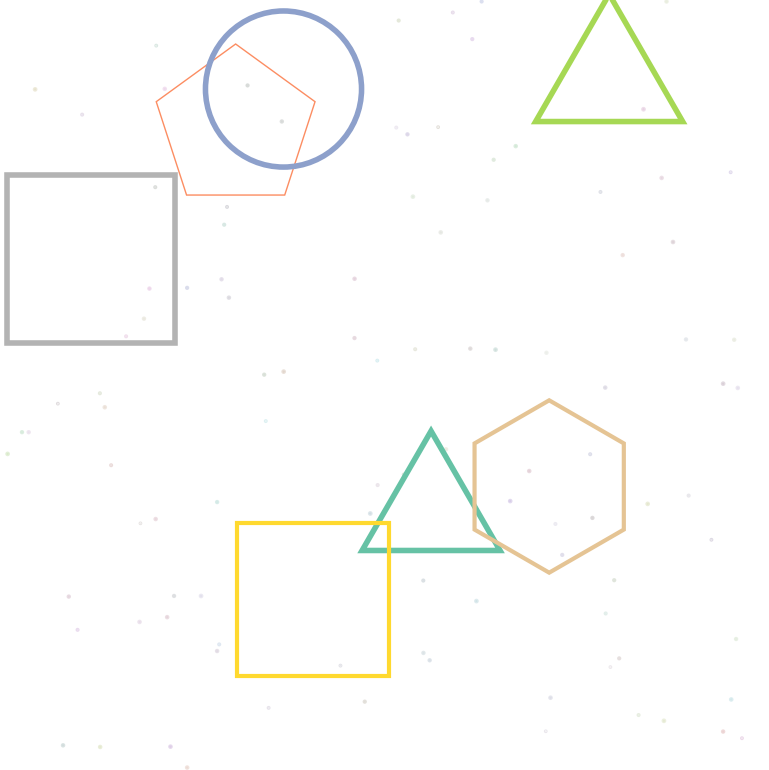[{"shape": "triangle", "thickness": 2, "radius": 0.52, "center": [0.56, 0.337]}, {"shape": "pentagon", "thickness": 0.5, "radius": 0.54, "center": [0.306, 0.834]}, {"shape": "circle", "thickness": 2, "radius": 0.51, "center": [0.368, 0.884]}, {"shape": "triangle", "thickness": 2, "radius": 0.55, "center": [0.791, 0.897]}, {"shape": "square", "thickness": 1.5, "radius": 0.5, "center": [0.406, 0.221]}, {"shape": "hexagon", "thickness": 1.5, "radius": 0.56, "center": [0.713, 0.368]}, {"shape": "square", "thickness": 2, "radius": 0.55, "center": [0.118, 0.664]}]